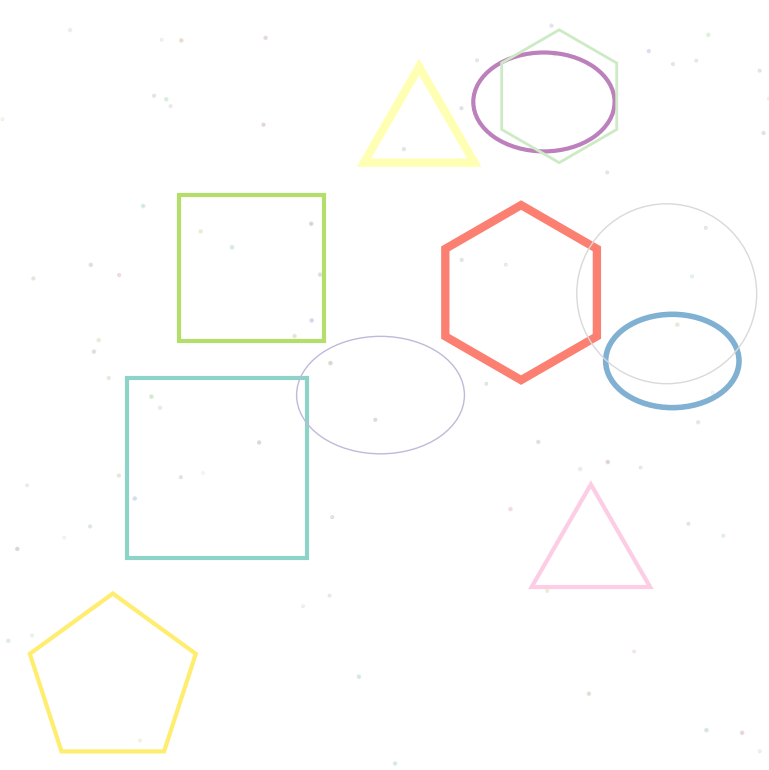[{"shape": "square", "thickness": 1.5, "radius": 0.59, "center": [0.282, 0.392]}, {"shape": "triangle", "thickness": 3, "radius": 0.41, "center": [0.544, 0.83]}, {"shape": "oval", "thickness": 0.5, "radius": 0.54, "center": [0.494, 0.487]}, {"shape": "hexagon", "thickness": 3, "radius": 0.57, "center": [0.677, 0.62]}, {"shape": "oval", "thickness": 2, "radius": 0.43, "center": [0.873, 0.531]}, {"shape": "square", "thickness": 1.5, "radius": 0.47, "center": [0.326, 0.652]}, {"shape": "triangle", "thickness": 1.5, "radius": 0.44, "center": [0.767, 0.282]}, {"shape": "circle", "thickness": 0.5, "radius": 0.58, "center": [0.866, 0.618]}, {"shape": "oval", "thickness": 1.5, "radius": 0.46, "center": [0.706, 0.868]}, {"shape": "hexagon", "thickness": 1, "radius": 0.43, "center": [0.726, 0.875]}, {"shape": "pentagon", "thickness": 1.5, "radius": 0.57, "center": [0.147, 0.116]}]